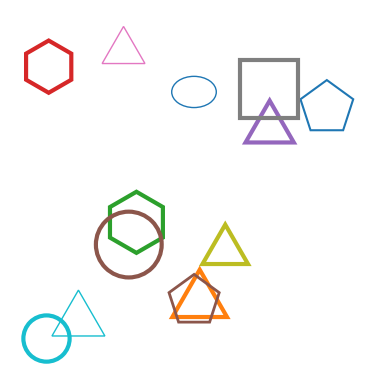[{"shape": "pentagon", "thickness": 1.5, "radius": 0.36, "center": [0.849, 0.72]}, {"shape": "oval", "thickness": 1, "radius": 0.29, "center": [0.504, 0.761]}, {"shape": "triangle", "thickness": 3, "radius": 0.41, "center": [0.519, 0.218]}, {"shape": "hexagon", "thickness": 3, "radius": 0.4, "center": [0.354, 0.423]}, {"shape": "hexagon", "thickness": 3, "radius": 0.34, "center": [0.126, 0.827]}, {"shape": "triangle", "thickness": 3, "radius": 0.36, "center": [0.7, 0.666]}, {"shape": "circle", "thickness": 3, "radius": 0.43, "center": [0.335, 0.365]}, {"shape": "pentagon", "thickness": 2, "radius": 0.34, "center": [0.504, 0.219]}, {"shape": "triangle", "thickness": 1, "radius": 0.32, "center": [0.321, 0.867]}, {"shape": "square", "thickness": 3, "radius": 0.38, "center": [0.7, 0.768]}, {"shape": "triangle", "thickness": 3, "radius": 0.34, "center": [0.585, 0.348]}, {"shape": "circle", "thickness": 3, "radius": 0.3, "center": [0.121, 0.121]}, {"shape": "triangle", "thickness": 1, "radius": 0.4, "center": [0.204, 0.167]}]